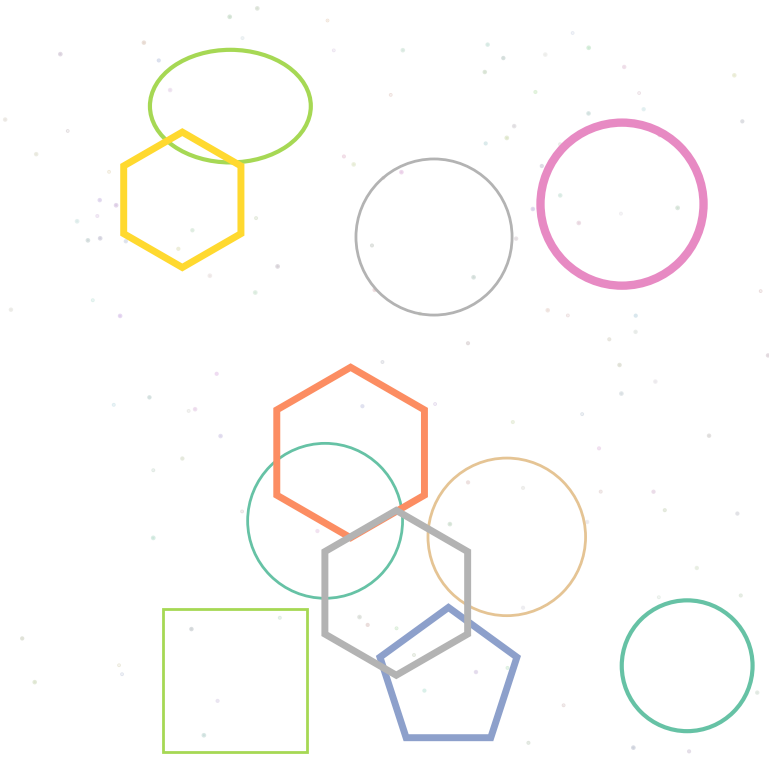[{"shape": "circle", "thickness": 1.5, "radius": 0.42, "center": [0.892, 0.135]}, {"shape": "circle", "thickness": 1, "radius": 0.5, "center": [0.422, 0.324]}, {"shape": "hexagon", "thickness": 2.5, "radius": 0.55, "center": [0.455, 0.412]}, {"shape": "pentagon", "thickness": 2.5, "radius": 0.47, "center": [0.582, 0.118]}, {"shape": "circle", "thickness": 3, "radius": 0.53, "center": [0.808, 0.735]}, {"shape": "square", "thickness": 1, "radius": 0.47, "center": [0.305, 0.116]}, {"shape": "oval", "thickness": 1.5, "radius": 0.52, "center": [0.299, 0.862]}, {"shape": "hexagon", "thickness": 2.5, "radius": 0.44, "center": [0.237, 0.741]}, {"shape": "circle", "thickness": 1, "radius": 0.51, "center": [0.658, 0.303]}, {"shape": "circle", "thickness": 1, "radius": 0.51, "center": [0.564, 0.692]}, {"shape": "hexagon", "thickness": 2.5, "radius": 0.54, "center": [0.515, 0.23]}]